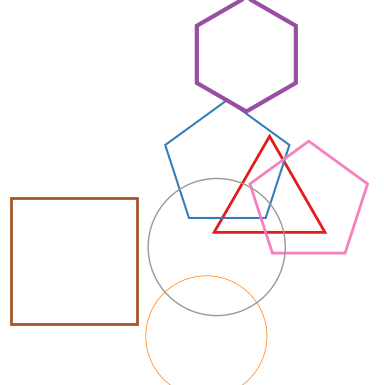[{"shape": "triangle", "thickness": 2, "radius": 0.83, "center": [0.7, 0.48]}, {"shape": "pentagon", "thickness": 1.5, "radius": 0.85, "center": [0.59, 0.571]}, {"shape": "hexagon", "thickness": 3, "radius": 0.74, "center": [0.64, 0.859]}, {"shape": "circle", "thickness": 0.5, "radius": 0.79, "center": [0.536, 0.126]}, {"shape": "square", "thickness": 2, "radius": 0.82, "center": [0.191, 0.323]}, {"shape": "pentagon", "thickness": 2, "radius": 0.8, "center": [0.802, 0.473]}, {"shape": "circle", "thickness": 1, "radius": 0.89, "center": [0.563, 0.358]}]